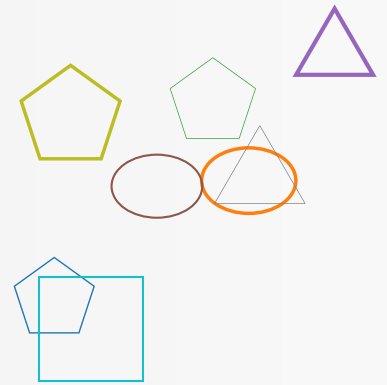[{"shape": "pentagon", "thickness": 1, "radius": 0.54, "center": [0.14, 0.223]}, {"shape": "oval", "thickness": 2.5, "radius": 0.61, "center": [0.642, 0.531]}, {"shape": "pentagon", "thickness": 0.5, "radius": 0.58, "center": [0.549, 0.734]}, {"shape": "triangle", "thickness": 3, "radius": 0.57, "center": [0.863, 0.863]}, {"shape": "oval", "thickness": 1.5, "radius": 0.58, "center": [0.405, 0.516]}, {"shape": "triangle", "thickness": 0.5, "radius": 0.68, "center": [0.67, 0.539]}, {"shape": "pentagon", "thickness": 2.5, "radius": 0.67, "center": [0.182, 0.696]}, {"shape": "square", "thickness": 1.5, "radius": 0.67, "center": [0.234, 0.146]}]